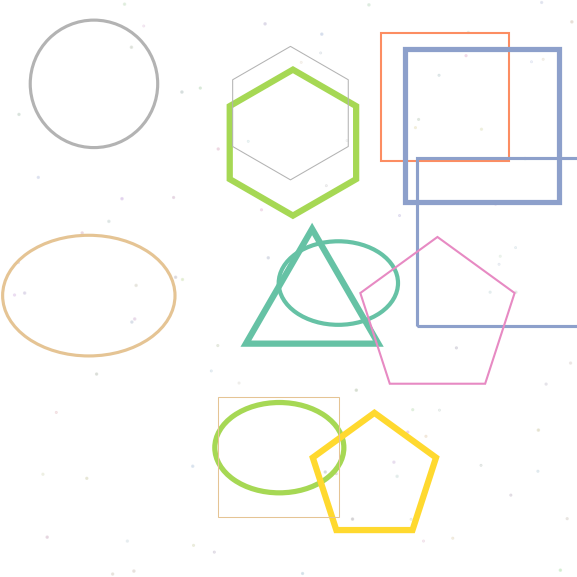[{"shape": "oval", "thickness": 2, "radius": 0.52, "center": [0.586, 0.509]}, {"shape": "triangle", "thickness": 3, "radius": 0.66, "center": [0.54, 0.47]}, {"shape": "square", "thickness": 1, "radius": 0.55, "center": [0.771, 0.831]}, {"shape": "square", "thickness": 1.5, "radius": 0.73, "center": [0.868, 0.579]}, {"shape": "square", "thickness": 2.5, "radius": 0.67, "center": [0.835, 0.782]}, {"shape": "pentagon", "thickness": 1, "radius": 0.7, "center": [0.758, 0.448]}, {"shape": "hexagon", "thickness": 3, "radius": 0.63, "center": [0.507, 0.752]}, {"shape": "oval", "thickness": 2.5, "radius": 0.56, "center": [0.484, 0.224]}, {"shape": "pentagon", "thickness": 3, "radius": 0.56, "center": [0.648, 0.172]}, {"shape": "oval", "thickness": 1.5, "radius": 0.75, "center": [0.154, 0.487]}, {"shape": "square", "thickness": 0.5, "radius": 0.52, "center": [0.483, 0.208]}, {"shape": "circle", "thickness": 1.5, "radius": 0.55, "center": [0.163, 0.854]}, {"shape": "hexagon", "thickness": 0.5, "radius": 0.58, "center": [0.503, 0.803]}]